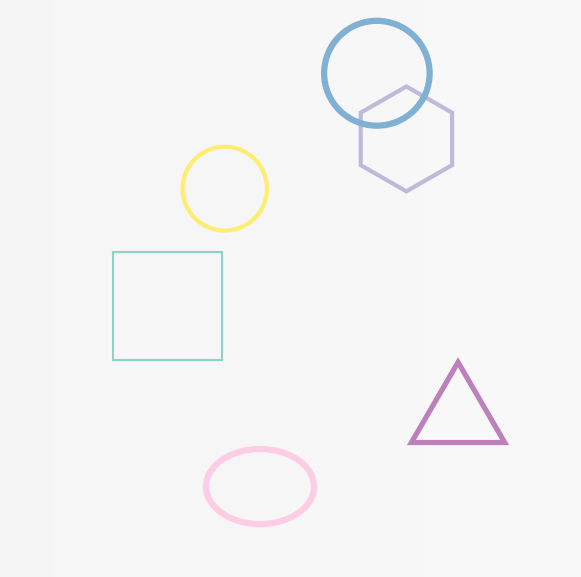[{"shape": "square", "thickness": 1, "radius": 0.47, "center": [0.288, 0.469]}, {"shape": "hexagon", "thickness": 2, "radius": 0.45, "center": [0.699, 0.759]}, {"shape": "circle", "thickness": 3, "radius": 0.45, "center": [0.648, 0.872]}, {"shape": "oval", "thickness": 3, "radius": 0.46, "center": [0.447, 0.157]}, {"shape": "triangle", "thickness": 2.5, "radius": 0.46, "center": [0.788, 0.279]}, {"shape": "circle", "thickness": 2, "radius": 0.36, "center": [0.387, 0.672]}]